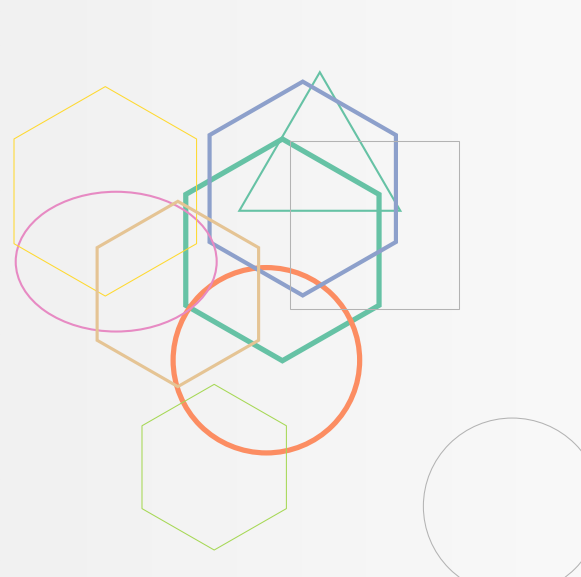[{"shape": "triangle", "thickness": 1, "radius": 0.8, "center": [0.55, 0.714]}, {"shape": "hexagon", "thickness": 2.5, "radius": 0.96, "center": [0.486, 0.566]}, {"shape": "circle", "thickness": 2.5, "radius": 0.8, "center": [0.458, 0.375]}, {"shape": "hexagon", "thickness": 2, "radius": 0.93, "center": [0.521, 0.673]}, {"shape": "oval", "thickness": 1, "radius": 0.86, "center": [0.2, 0.546]}, {"shape": "hexagon", "thickness": 0.5, "radius": 0.72, "center": [0.369, 0.19]}, {"shape": "hexagon", "thickness": 0.5, "radius": 0.91, "center": [0.181, 0.668]}, {"shape": "hexagon", "thickness": 1.5, "radius": 0.8, "center": [0.306, 0.49]}, {"shape": "square", "thickness": 0.5, "radius": 0.73, "center": [0.645, 0.609]}, {"shape": "circle", "thickness": 0.5, "radius": 0.76, "center": [0.881, 0.122]}]